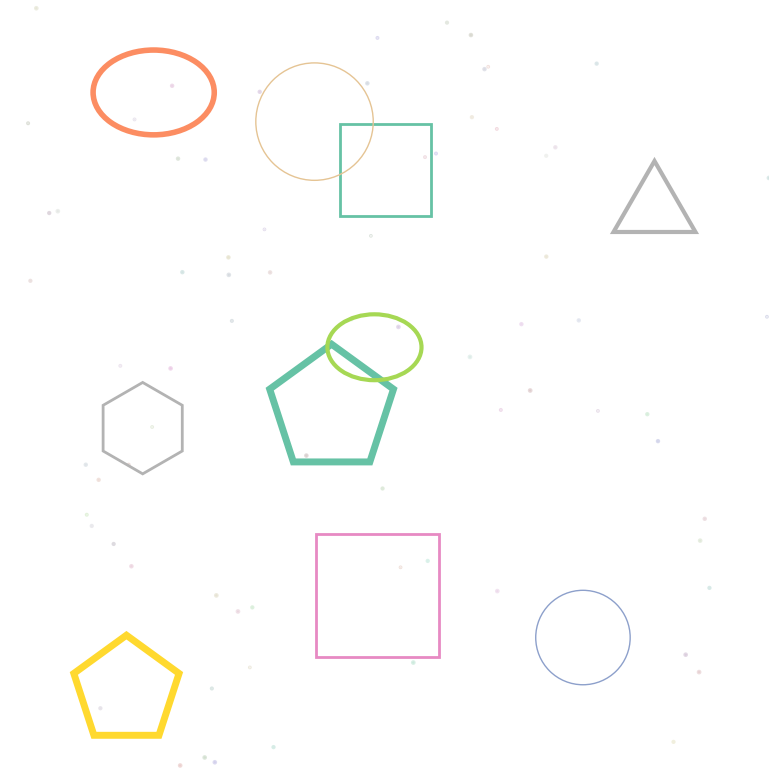[{"shape": "square", "thickness": 1, "radius": 0.3, "center": [0.501, 0.779]}, {"shape": "pentagon", "thickness": 2.5, "radius": 0.42, "center": [0.431, 0.468]}, {"shape": "oval", "thickness": 2, "radius": 0.39, "center": [0.2, 0.88]}, {"shape": "circle", "thickness": 0.5, "radius": 0.31, "center": [0.757, 0.172]}, {"shape": "square", "thickness": 1, "radius": 0.4, "center": [0.49, 0.227]}, {"shape": "oval", "thickness": 1.5, "radius": 0.31, "center": [0.486, 0.549]}, {"shape": "pentagon", "thickness": 2.5, "radius": 0.36, "center": [0.164, 0.103]}, {"shape": "circle", "thickness": 0.5, "radius": 0.38, "center": [0.408, 0.842]}, {"shape": "triangle", "thickness": 1.5, "radius": 0.31, "center": [0.85, 0.729]}, {"shape": "hexagon", "thickness": 1, "radius": 0.3, "center": [0.185, 0.444]}]